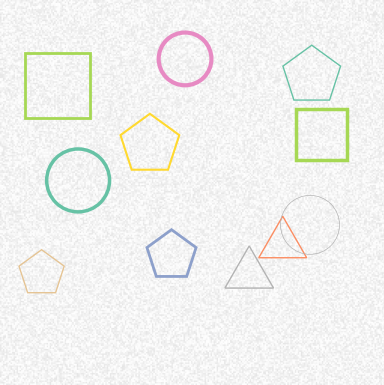[{"shape": "pentagon", "thickness": 1, "radius": 0.39, "center": [0.81, 0.804]}, {"shape": "circle", "thickness": 2.5, "radius": 0.41, "center": [0.203, 0.531]}, {"shape": "triangle", "thickness": 1, "radius": 0.36, "center": [0.734, 0.366]}, {"shape": "pentagon", "thickness": 2, "radius": 0.34, "center": [0.445, 0.336]}, {"shape": "circle", "thickness": 3, "radius": 0.34, "center": [0.481, 0.847]}, {"shape": "square", "thickness": 2.5, "radius": 0.33, "center": [0.834, 0.651]}, {"shape": "square", "thickness": 2, "radius": 0.42, "center": [0.149, 0.778]}, {"shape": "pentagon", "thickness": 1.5, "radius": 0.4, "center": [0.389, 0.624]}, {"shape": "pentagon", "thickness": 1, "radius": 0.31, "center": [0.108, 0.29]}, {"shape": "triangle", "thickness": 1, "radius": 0.36, "center": [0.647, 0.288]}, {"shape": "circle", "thickness": 0.5, "radius": 0.38, "center": [0.805, 0.416]}]